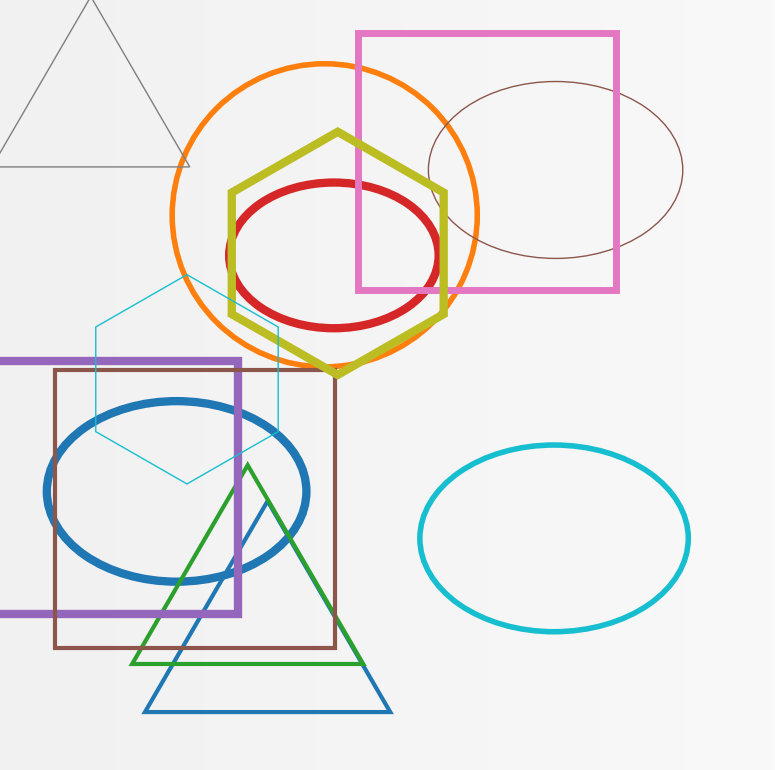[{"shape": "oval", "thickness": 3, "radius": 0.84, "center": [0.228, 0.362]}, {"shape": "triangle", "thickness": 1.5, "radius": 0.91, "center": [0.345, 0.167]}, {"shape": "circle", "thickness": 2, "radius": 0.98, "center": [0.419, 0.72]}, {"shape": "triangle", "thickness": 1.5, "radius": 0.86, "center": [0.32, 0.224]}, {"shape": "oval", "thickness": 3, "radius": 0.68, "center": [0.431, 0.668]}, {"shape": "square", "thickness": 3, "radius": 0.82, "center": [0.143, 0.367]}, {"shape": "oval", "thickness": 0.5, "radius": 0.82, "center": [0.717, 0.779]}, {"shape": "square", "thickness": 1.5, "radius": 0.9, "center": [0.251, 0.339]}, {"shape": "square", "thickness": 2.5, "radius": 0.83, "center": [0.629, 0.79]}, {"shape": "triangle", "thickness": 0.5, "radius": 0.74, "center": [0.117, 0.857]}, {"shape": "hexagon", "thickness": 3, "radius": 0.79, "center": [0.436, 0.671]}, {"shape": "hexagon", "thickness": 0.5, "radius": 0.68, "center": [0.241, 0.507]}, {"shape": "oval", "thickness": 2, "radius": 0.87, "center": [0.715, 0.301]}]